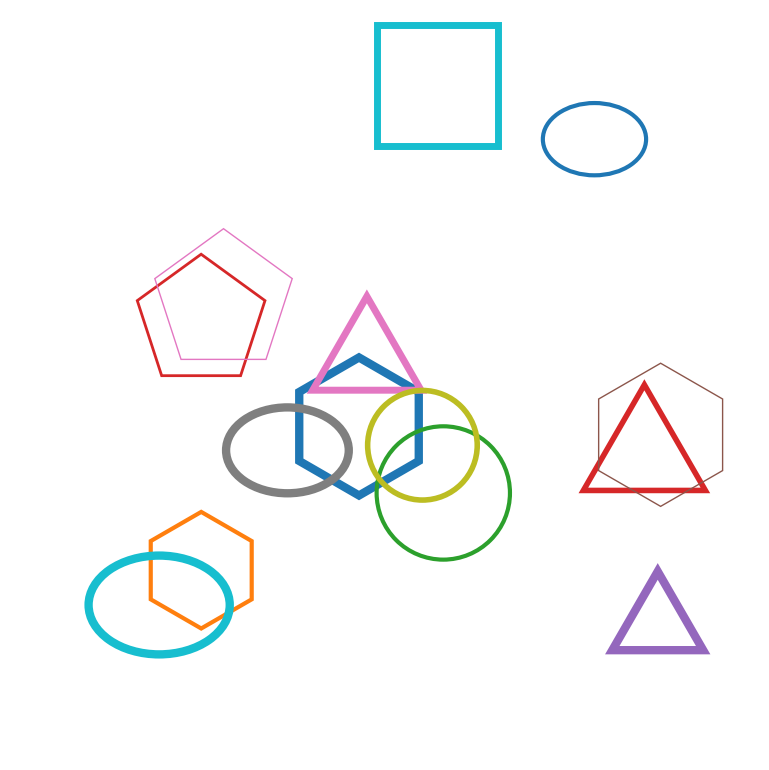[{"shape": "hexagon", "thickness": 3, "radius": 0.45, "center": [0.466, 0.446]}, {"shape": "oval", "thickness": 1.5, "radius": 0.34, "center": [0.772, 0.819]}, {"shape": "hexagon", "thickness": 1.5, "radius": 0.38, "center": [0.261, 0.259]}, {"shape": "circle", "thickness": 1.5, "radius": 0.43, "center": [0.576, 0.36]}, {"shape": "pentagon", "thickness": 1, "radius": 0.44, "center": [0.261, 0.583]}, {"shape": "triangle", "thickness": 2, "radius": 0.46, "center": [0.837, 0.409]}, {"shape": "triangle", "thickness": 3, "radius": 0.34, "center": [0.854, 0.19]}, {"shape": "hexagon", "thickness": 0.5, "radius": 0.46, "center": [0.858, 0.435]}, {"shape": "pentagon", "thickness": 0.5, "radius": 0.47, "center": [0.29, 0.609]}, {"shape": "triangle", "thickness": 2.5, "radius": 0.41, "center": [0.476, 0.534]}, {"shape": "oval", "thickness": 3, "radius": 0.4, "center": [0.373, 0.415]}, {"shape": "circle", "thickness": 2, "radius": 0.36, "center": [0.549, 0.422]}, {"shape": "oval", "thickness": 3, "radius": 0.46, "center": [0.207, 0.214]}, {"shape": "square", "thickness": 2.5, "radius": 0.39, "center": [0.569, 0.889]}]